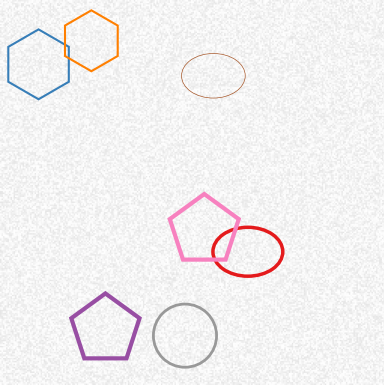[{"shape": "oval", "thickness": 2.5, "radius": 0.45, "center": [0.644, 0.346]}, {"shape": "hexagon", "thickness": 1.5, "radius": 0.45, "center": [0.1, 0.833]}, {"shape": "pentagon", "thickness": 3, "radius": 0.47, "center": [0.274, 0.145]}, {"shape": "hexagon", "thickness": 1.5, "radius": 0.4, "center": [0.237, 0.894]}, {"shape": "oval", "thickness": 0.5, "radius": 0.41, "center": [0.554, 0.803]}, {"shape": "pentagon", "thickness": 3, "radius": 0.47, "center": [0.531, 0.402]}, {"shape": "circle", "thickness": 2, "radius": 0.41, "center": [0.48, 0.128]}]